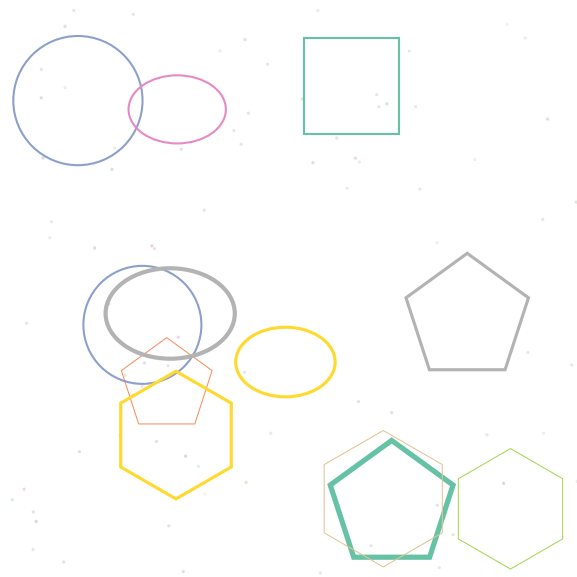[{"shape": "square", "thickness": 1, "radius": 0.41, "center": [0.609, 0.85]}, {"shape": "pentagon", "thickness": 2.5, "radius": 0.56, "center": [0.678, 0.125]}, {"shape": "pentagon", "thickness": 0.5, "radius": 0.41, "center": [0.289, 0.332]}, {"shape": "circle", "thickness": 1, "radius": 0.51, "center": [0.247, 0.437]}, {"shape": "circle", "thickness": 1, "radius": 0.56, "center": [0.135, 0.825]}, {"shape": "oval", "thickness": 1, "radius": 0.42, "center": [0.307, 0.81]}, {"shape": "hexagon", "thickness": 0.5, "radius": 0.52, "center": [0.884, 0.118]}, {"shape": "oval", "thickness": 1.5, "radius": 0.43, "center": [0.494, 0.372]}, {"shape": "hexagon", "thickness": 1.5, "radius": 0.55, "center": [0.305, 0.246]}, {"shape": "hexagon", "thickness": 0.5, "radius": 0.59, "center": [0.664, 0.136]}, {"shape": "oval", "thickness": 2, "radius": 0.56, "center": [0.295, 0.456]}, {"shape": "pentagon", "thickness": 1.5, "radius": 0.56, "center": [0.809, 0.449]}]